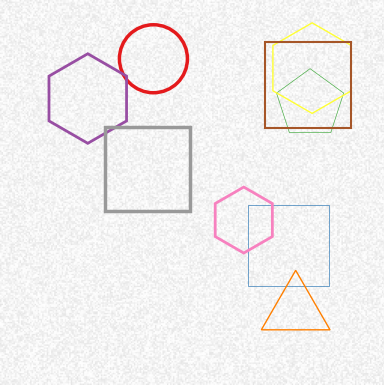[{"shape": "circle", "thickness": 2.5, "radius": 0.44, "center": [0.399, 0.847]}, {"shape": "square", "thickness": 0.5, "radius": 0.53, "center": [0.749, 0.362]}, {"shape": "pentagon", "thickness": 0.5, "radius": 0.46, "center": [0.805, 0.73]}, {"shape": "hexagon", "thickness": 2, "radius": 0.58, "center": [0.228, 0.744]}, {"shape": "triangle", "thickness": 1, "radius": 0.51, "center": [0.768, 0.195]}, {"shape": "hexagon", "thickness": 1, "radius": 0.59, "center": [0.811, 0.823]}, {"shape": "square", "thickness": 1.5, "radius": 0.56, "center": [0.8, 0.779]}, {"shape": "hexagon", "thickness": 2, "radius": 0.43, "center": [0.633, 0.428]}, {"shape": "square", "thickness": 2.5, "radius": 0.55, "center": [0.383, 0.562]}]